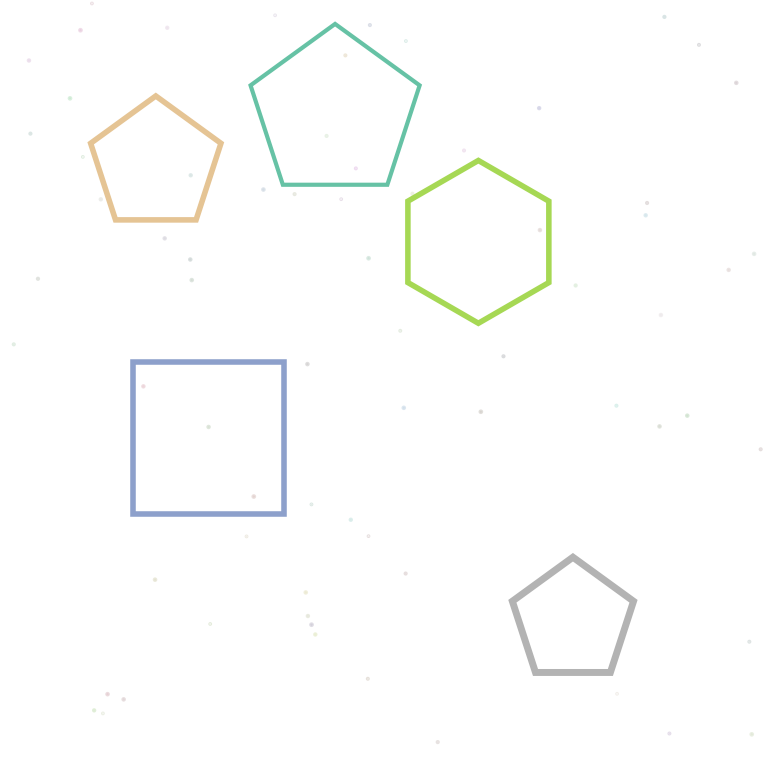[{"shape": "pentagon", "thickness": 1.5, "radius": 0.58, "center": [0.435, 0.853]}, {"shape": "square", "thickness": 2, "radius": 0.49, "center": [0.271, 0.431]}, {"shape": "hexagon", "thickness": 2, "radius": 0.53, "center": [0.621, 0.686]}, {"shape": "pentagon", "thickness": 2, "radius": 0.44, "center": [0.202, 0.786]}, {"shape": "pentagon", "thickness": 2.5, "radius": 0.41, "center": [0.744, 0.194]}]